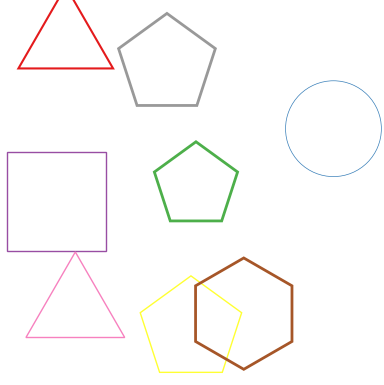[{"shape": "triangle", "thickness": 1.5, "radius": 0.71, "center": [0.171, 0.893]}, {"shape": "circle", "thickness": 0.5, "radius": 0.62, "center": [0.866, 0.666]}, {"shape": "pentagon", "thickness": 2, "radius": 0.57, "center": [0.509, 0.518]}, {"shape": "square", "thickness": 1, "radius": 0.64, "center": [0.146, 0.477]}, {"shape": "pentagon", "thickness": 1, "radius": 0.69, "center": [0.496, 0.145]}, {"shape": "hexagon", "thickness": 2, "radius": 0.72, "center": [0.633, 0.185]}, {"shape": "triangle", "thickness": 1, "radius": 0.74, "center": [0.196, 0.197]}, {"shape": "pentagon", "thickness": 2, "radius": 0.66, "center": [0.434, 0.833]}]